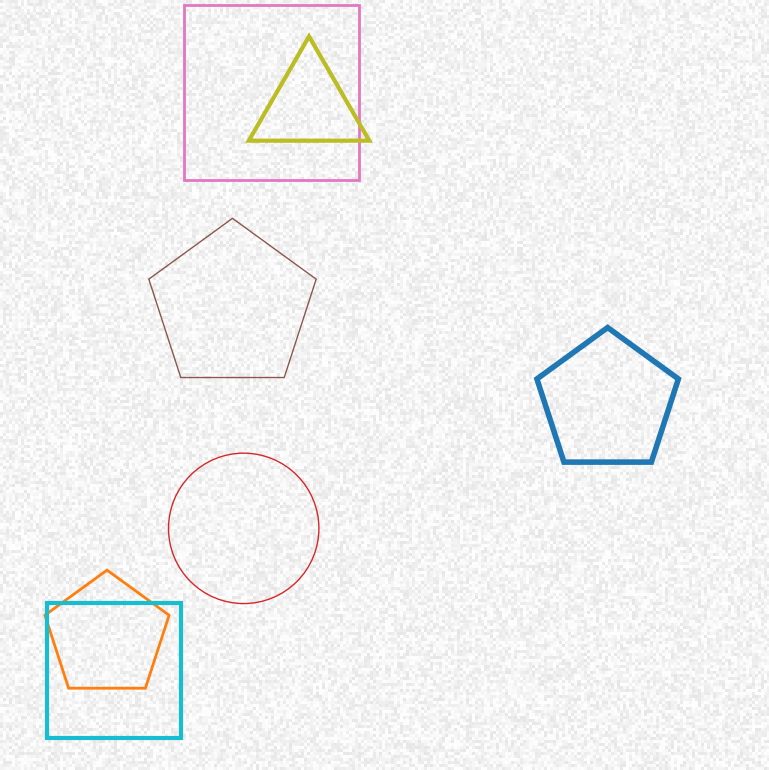[{"shape": "pentagon", "thickness": 2, "radius": 0.48, "center": [0.789, 0.478]}, {"shape": "pentagon", "thickness": 1, "radius": 0.42, "center": [0.139, 0.175]}, {"shape": "circle", "thickness": 0.5, "radius": 0.49, "center": [0.316, 0.314]}, {"shape": "pentagon", "thickness": 0.5, "radius": 0.57, "center": [0.302, 0.602]}, {"shape": "square", "thickness": 1, "radius": 0.57, "center": [0.353, 0.88]}, {"shape": "triangle", "thickness": 1.5, "radius": 0.45, "center": [0.401, 0.862]}, {"shape": "square", "thickness": 1.5, "radius": 0.44, "center": [0.148, 0.129]}]